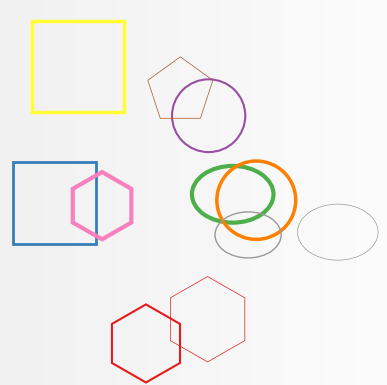[{"shape": "hexagon", "thickness": 0.5, "radius": 0.55, "center": [0.536, 0.171]}, {"shape": "hexagon", "thickness": 1.5, "radius": 0.51, "center": [0.377, 0.108]}, {"shape": "square", "thickness": 2, "radius": 0.54, "center": [0.141, 0.473]}, {"shape": "oval", "thickness": 3, "radius": 0.53, "center": [0.601, 0.495]}, {"shape": "circle", "thickness": 1.5, "radius": 0.47, "center": [0.538, 0.699]}, {"shape": "circle", "thickness": 2.5, "radius": 0.51, "center": [0.661, 0.48]}, {"shape": "square", "thickness": 2.5, "radius": 0.59, "center": [0.201, 0.828]}, {"shape": "pentagon", "thickness": 0.5, "radius": 0.44, "center": [0.465, 0.764]}, {"shape": "hexagon", "thickness": 3, "radius": 0.44, "center": [0.263, 0.466]}, {"shape": "oval", "thickness": 1, "radius": 0.43, "center": [0.64, 0.39]}, {"shape": "oval", "thickness": 0.5, "radius": 0.52, "center": [0.872, 0.397]}]